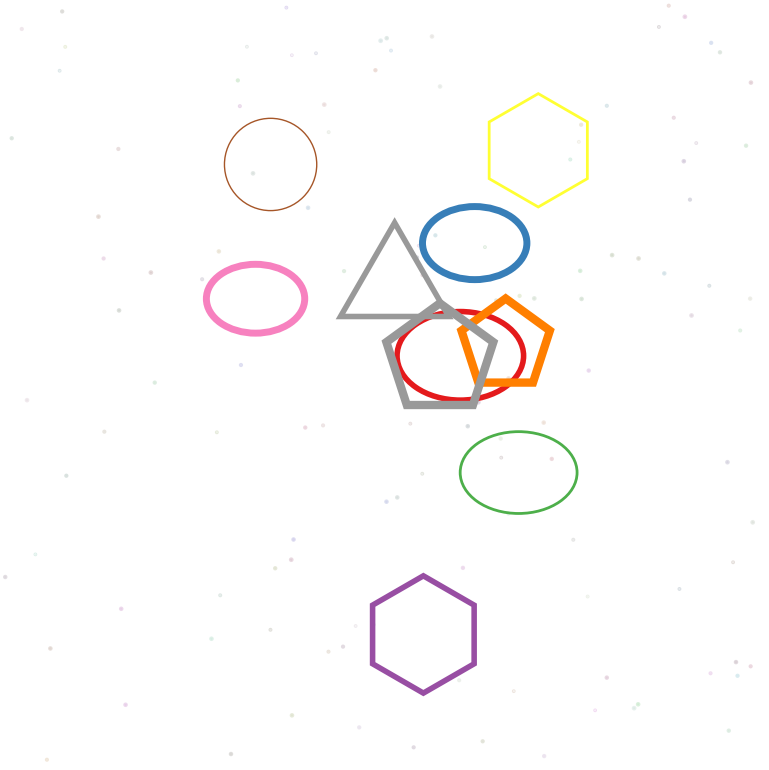[{"shape": "oval", "thickness": 2, "radius": 0.41, "center": [0.598, 0.538]}, {"shape": "oval", "thickness": 2.5, "radius": 0.34, "center": [0.616, 0.684]}, {"shape": "oval", "thickness": 1, "radius": 0.38, "center": [0.674, 0.386]}, {"shape": "hexagon", "thickness": 2, "radius": 0.38, "center": [0.55, 0.176]}, {"shape": "pentagon", "thickness": 3, "radius": 0.3, "center": [0.657, 0.552]}, {"shape": "hexagon", "thickness": 1, "radius": 0.37, "center": [0.699, 0.805]}, {"shape": "circle", "thickness": 0.5, "radius": 0.3, "center": [0.351, 0.786]}, {"shape": "oval", "thickness": 2.5, "radius": 0.32, "center": [0.332, 0.612]}, {"shape": "triangle", "thickness": 2, "radius": 0.41, "center": [0.513, 0.63]}, {"shape": "pentagon", "thickness": 3, "radius": 0.37, "center": [0.571, 0.533]}]